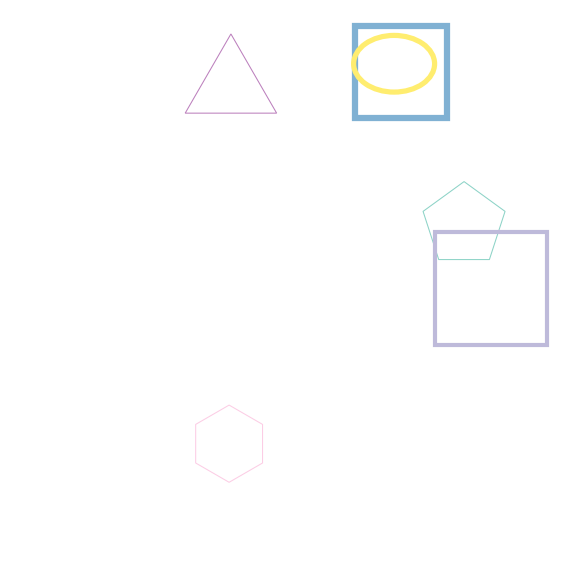[{"shape": "pentagon", "thickness": 0.5, "radius": 0.37, "center": [0.804, 0.61]}, {"shape": "square", "thickness": 2, "radius": 0.49, "center": [0.85, 0.499]}, {"shape": "square", "thickness": 3, "radius": 0.4, "center": [0.694, 0.875]}, {"shape": "hexagon", "thickness": 0.5, "radius": 0.33, "center": [0.397, 0.231]}, {"shape": "triangle", "thickness": 0.5, "radius": 0.46, "center": [0.4, 0.849]}, {"shape": "oval", "thickness": 2.5, "radius": 0.35, "center": [0.682, 0.889]}]